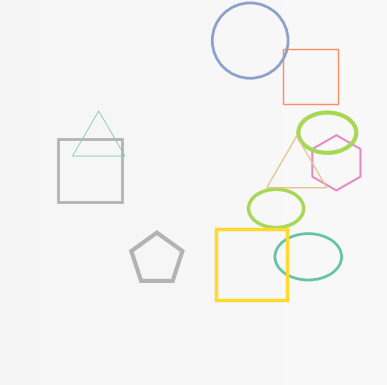[{"shape": "triangle", "thickness": 0.5, "radius": 0.39, "center": [0.255, 0.634]}, {"shape": "oval", "thickness": 2, "radius": 0.43, "center": [0.796, 0.333]}, {"shape": "square", "thickness": 1, "radius": 0.36, "center": [0.801, 0.8]}, {"shape": "circle", "thickness": 2, "radius": 0.49, "center": [0.646, 0.895]}, {"shape": "hexagon", "thickness": 1.5, "radius": 0.36, "center": [0.868, 0.577]}, {"shape": "oval", "thickness": 2.5, "radius": 0.36, "center": [0.712, 0.459]}, {"shape": "oval", "thickness": 3, "radius": 0.37, "center": [0.845, 0.655]}, {"shape": "square", "thickness": 2.5, "radius": 0.46, "center": [0.649, 0.312]}, {"shape": "triangle", "thickness": 1, "radius": 0.45, "center": [0.766, 0.557]}, {"shape": "pentagon", "thickness": 3, "radius": 0.35, "center": [0.405, 0.326]}, {"shape": "square", "thickness": 2, "radius": 0.41, "center": [0.232, 0.558]}]